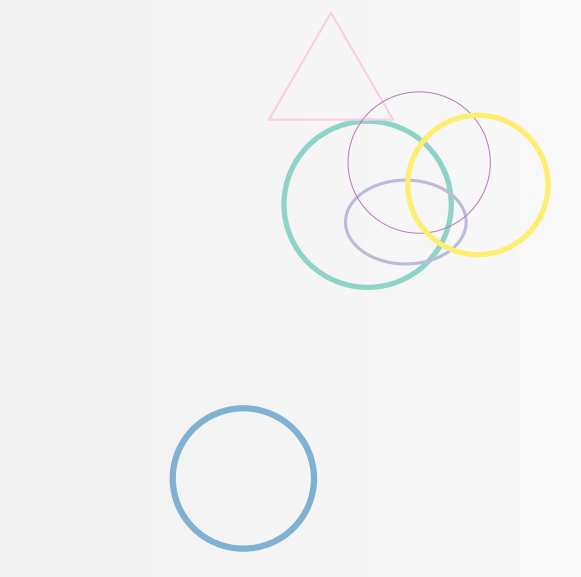[{"shape": "circle", "thickness": 2.5, "radius": 0.72, "center": [0.632, 0.645]}, {"shape": "oval", "thickness": 1.5, "radius": 0.52, "center": [0.698, 0.615]}, {"shape": "circle", "thickness": 3, "radius": 0.61, "center": [0.419, 0.171]}, {"shape": "triangle", "thickness": 1, "radius": 0.62, "center": [0.57, 0.854]}, {"shape": "circle", "thickness": 0.5, "radius": 0.61, "center": [0.721, 0.718]}, {"shape": "circle", "thickness": 2.5, "radius": 0.6, "center": [0.822, 0.679]}]